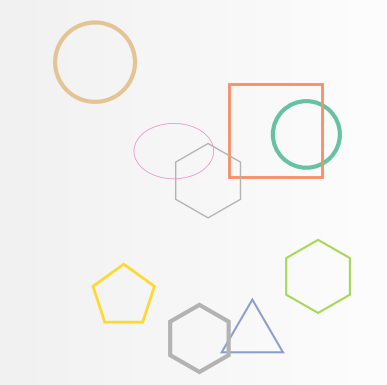[{"shape": "circle", "thickness": 3, "radius": 0.43, "center": [0.791, 0.651]}, {"shape": "square", "thickness": 2, "radius": 0.6, "center": [0.711, 0.661]}, {"shape": "triangle", "thickness": 1.5, "radius": 0.46, "center": [0.651, 0.131]}, {"shape": "oval", "thickness": 0.5, "radius": 0.51, "center": [0.449, 0.608]}, {"shape": "hexagon", "thickness": 1.5, "radius": 0.47, "center": [0.821, 0.282]}, {"shape": "pentagon", "thickness": 2, "radius": 0.42, "center": [0.319, 0.231]}, {"shape": "circle", "thickness": 3, "radius": 0.52, "center": [0.245, 0.839]}, {"shape": "hexagon", "thickness": 1, "radius": 0.48, "center": [0.537, 0.531]}, {"shape": "hexagon", "thickness": 3, "radius": 0.44, "center": [0.515, 0.121]}]